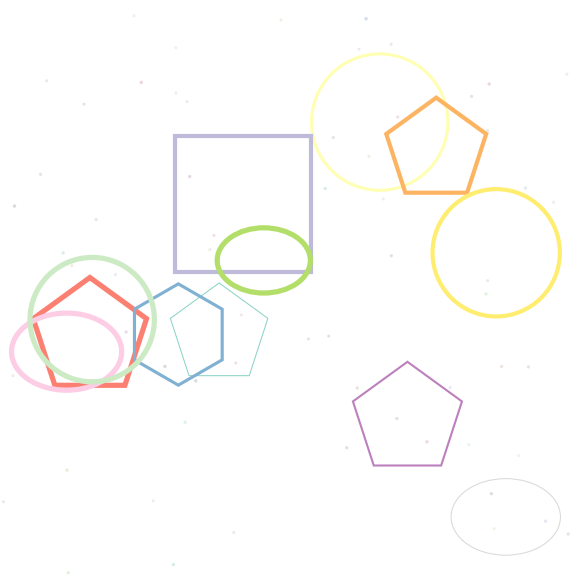[{"shape": "pentagon", "thickness": 0.5, "radius": 0.44, "center": [0.379, 0.42]}, {"shape": "circle", "thickness": 1.5, "radius": 0.59, "center": [0.657, 0.788]}, {"shape": "square", "thickness": 2, "radius": 0.59, "center": [0.421, 0.646]}, {"shape": "pentagon", "thickness": 2.5, "radius": 0.52, "center": [0.156, 0.415]}, {"shape": "hexagon", "thickness": 1.5, "radius": 0.44, "center": [0.309, 0.42]}, {"shape": "pentagon", "thickness": 2, "radius": 0.45, "center": [0.755, 0.739]}, {"shape": "oval", "thickness": 2.5, "radius": 0.4, "center": [0.457, 0.548]}, {"shape": "oval", "thickness": 2.5, "radius": 0.48, "center": [0.115, 0.39]}, {"shape": "oval", "thickness": 0.5, "radius": 0.47, "center": [0.876, 0.104]}, {"shape": "pentagon", "thickness": 1, "radius": 0.5, "center": [0.706, 0.273]}, {"shape": "circle", "thickness": 2.5, "radius": 0.54, "center": [0.16, 0.446]}, {"shape": "circle", "thickness": 2, "radius": 0.55, "center": [0.859, 0.561]}]